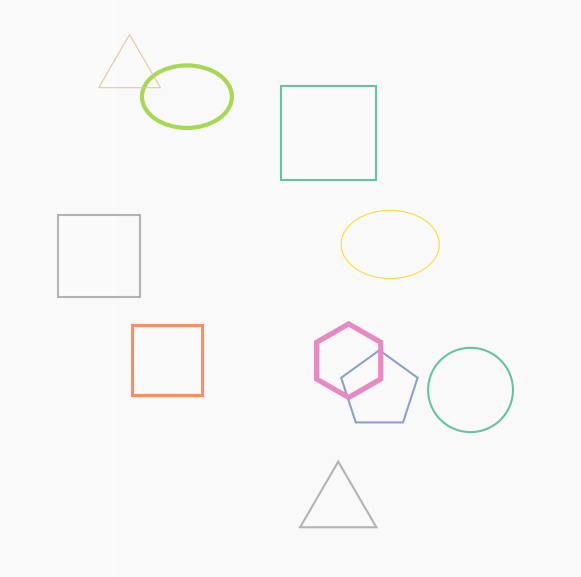[{"shape": "circle", "thickness": 1, "radius": 0.37, "center": [0.81, 0.324]}, {"shape": "square", "thickness": 1, "radius": 0.41, "center": [0.566, 0.769]}, {"shape": "square", "thickness": 1.5, "radius": 0.3, "center": [0.287, 0.376]}, {"shape": "pentagon", "thickness": 1, "radius": 0.35, "center": [0.653, 0.324]}, {"shape": "hexagon", "thickness": 2.5, "radius": 0.32, "center": [0.6, 0.375]}, {"shape": "oval", "thickness": 2, "radius": 0.39, "center": [0.322, 0.832]}, {"shape": "oval", "thickness": 0.5, "radius": 0.42, "center": [0.671, 0.576]}, {"shape": "triangle", "thickness": 0.5, "radius": 0.31, "center": [0.223, 0.878]}, {"shape": "square", "thickness": 1, "radius": 0.35, "center": [0.17, 0.556]}, {"shape": "triangle", "thickness": 1, "radius": 0.38, "center": [0.582, 0.124]}]